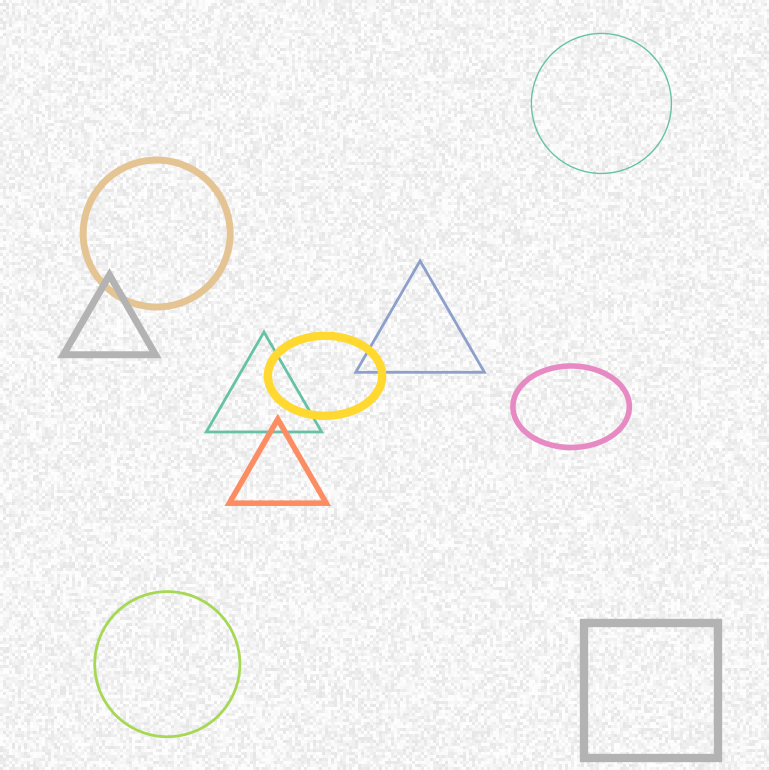[{"shape": "triangle", "thickness": 1, "radius": 0.43, "center": [0.343, 0.482]}, {"shape": "circle", "thickness": 0.5, "radius": 0.45, "center": [0.781, 0.866]}, {"shape": "triangle", "thickness": 2, "radius": 0.36, "center": [0.361, 0.383]}, {"shape": "triangle", "thickness": 1, "radius": 0.48, "center": [0.546, 0.565]}, {"shape": "oval", "thickness": 2, "radius": 0.38, "center": [0.742, 0.472]}, {"shape": "circle", "thickness": 1, "radius": 0.47, "center": [0.217, 0.137]}, {"shape": "oval", "thickness": 3, "radius": 0.37, "center": [0.422, 0.512]}, {"shape": "circle", "thickness": 2.5, "radius": 0.48, "center": [0.203, 0.697]}, {"shape": "square", "thickness": 3, "radius": 0.44, "center": [0.845, 0.103]}, {"shape": "triangle", "thickness": 2.5, "radius": 0.35, "center": [0.142, 0.574]}]